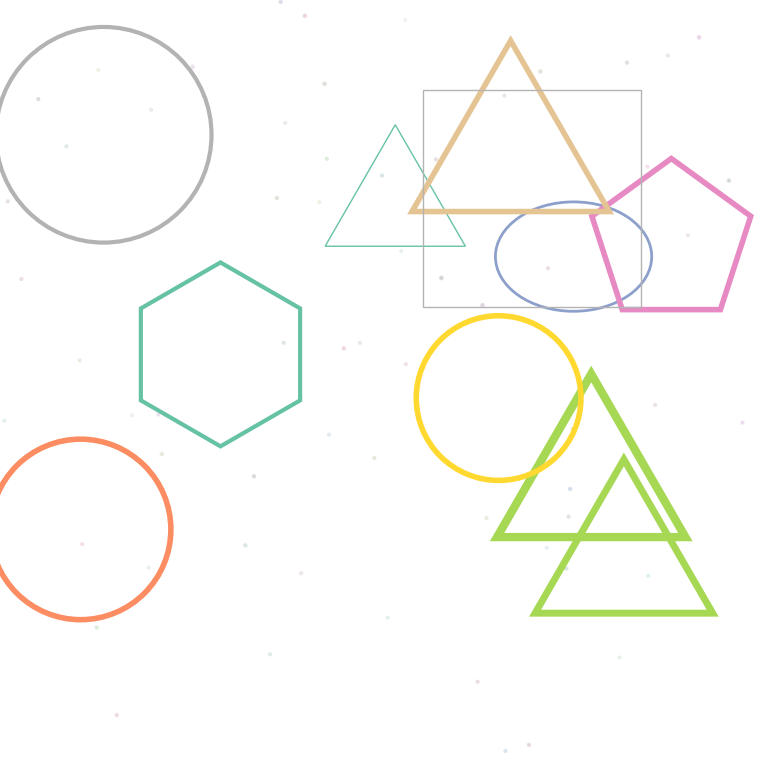[{"shape": "triangle", "thickness": 0.5, "radius": 0.53, "center": [0.513, 0.733]}, {"shape": "hexagon", "thickness": 1.5, "radius": 0.6, "center": [0.286, 0.54]}, {"shape": "circle", "thickness": 2, "radius": 0.59, "center": [0.105, 0.312]}, {"shape": "oval", "thickness": 1, "radius": 0.51, "center": [0.745, 0.667]}, {"shape": "pentagon", "thickness": 2, "radius": 0.54, "center": [0.872, 0.686]}, {"shape": "triangle", "thickness": 3, "radius": 0.71, "center": [0.768, 0.373]}, {"shape": "triangle", "thickness": 2.5, "radius": 0.67, "center": [0.81, 0.27]}, {"shape": "circle", "thickness": 2, "radius": 0.53, "center": [0.648, 0.483]}, {"shape": "triangle", "thickness": 2, "radius": 0.74, "center": [0.663, 0.799]}, {"shape": "circle", "thickness": 1.5, "radius": 0.7, "center": [0.135, 0.825]}, {"shape": "square", "thickness": 0.5, "radius": 0.71, "center": [0.691, 0.742]}]